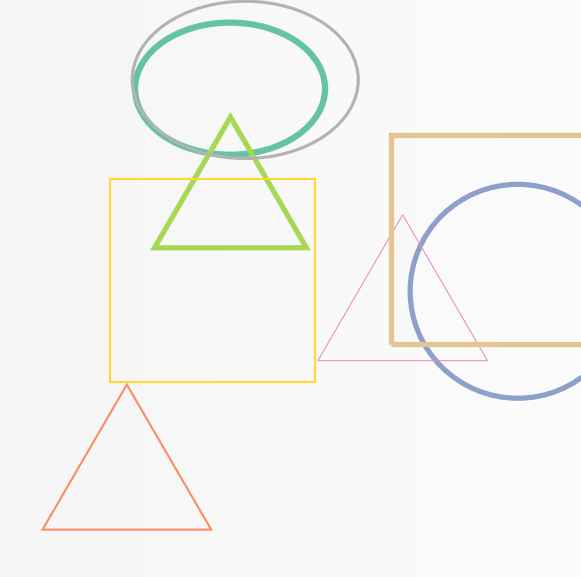[{"shape": "oval", "thickness": 3, "radius": 0.82, "center": [0.396, 0.846]}, {"shape": "triangle", "thickness": 1, "radius": 0.84, "center": [0.218, 0.166]}, {"shape": "circle", "thickness": 2.5, "radius": 0.93, "center": [0.891, 0.495]}, {"shape": "triangle", "thickness": 0.5, "radius": 0.84, "center": [0.693, 0.459]}, {"shape": "triangle", "thickness": 2.5, "radius": 0.75, "center": [0.396, 0.646]}, {"shape": "square", "thickness": 1, "radius": 0.88, "center": [0.365, 0.513]}, {"shape": "square", "thickness": 2.5, "radius": 0.91, "center": [0.854, 0.585]}, {"shape": "oval", "thickness": 1.5, "radius": 0.97, "center": [0.422, 0.861]}]